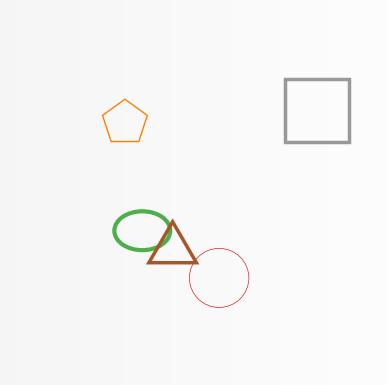[{"shape": "circle", "thickness": 0.5, "radius": 0.38, "center": [0.566, 0.278]}, {"shape": "oval", "thickness": 3, "radius": 0.36, "center": [0.367, 0.401]}, {"shape": "pentagon", "thickness": 1, "radius": 0.3, "center": [0.322, 0.682]}, {"shape": "triangle", "thickness": 2.5, "radius": 0.35, "center": [0.446, 0.353]}, {"shape": "square", "thickness": 2.5, "radius": 0.41, "center": [0.818, 0.713]}]